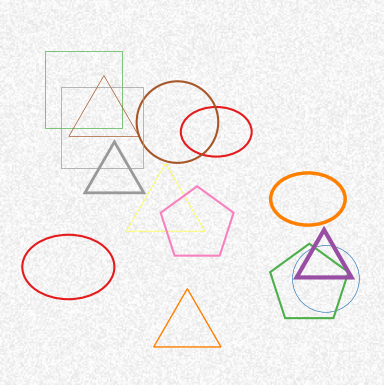[{"shape": "oval", "thickness": 1.5, "radius": 0.46, "center": [0.562, 0.658]}, {"shape": "oval", "thickness": 1.5, "radius": 0.6, "center": [0.178, 0.307]}, {"shape": "circle", "thickness": 0.5, "radius": 0.43, "center": [0.847, 0.276]}, {"shape": "square", "thickness": 0.5, "radius": 0.5, "center": [0.216, 0.767]}, {"shape": "pentagon", "thickness": 1.5, "radius": 0.53, "center": [0.803, 0.26]}, {"shape": "triangle", "thickness": 3, "radius": 0.41, "center": [0.842, 0.321]}, {"shape": "triangle", "thickness": 1, "radius": 0.5, "center": [0.487, 0.149]}, {"shape": "oval", "thickness": 2.5, "radius": 0.48, "center": [0.8, 0.483]}, {"shape": "triangle", "thickness": 0.5, "radius": 0.59, "center": [0.43, 0.458]}, {"shape": "triangle", "thickness": 0.5, "radius": 0.53, "center": [0.27, 0.698]}, {"shape": "circle", "thickness": 1.5, "radius": 0.53, "center": [0.461, 0.683]}, {"shape": "pentagon", "thickness": 1.5, "radius": 0.5, "center": [0.512, 0.417]}, {"shape": "square", "thickness": 0.5, "radius": 0.53, "center": [0.265, 0.668]}, {"shape": "triangle", "thickness": 2, "radius": 0.44, "center": [0.297, 0.543]}]